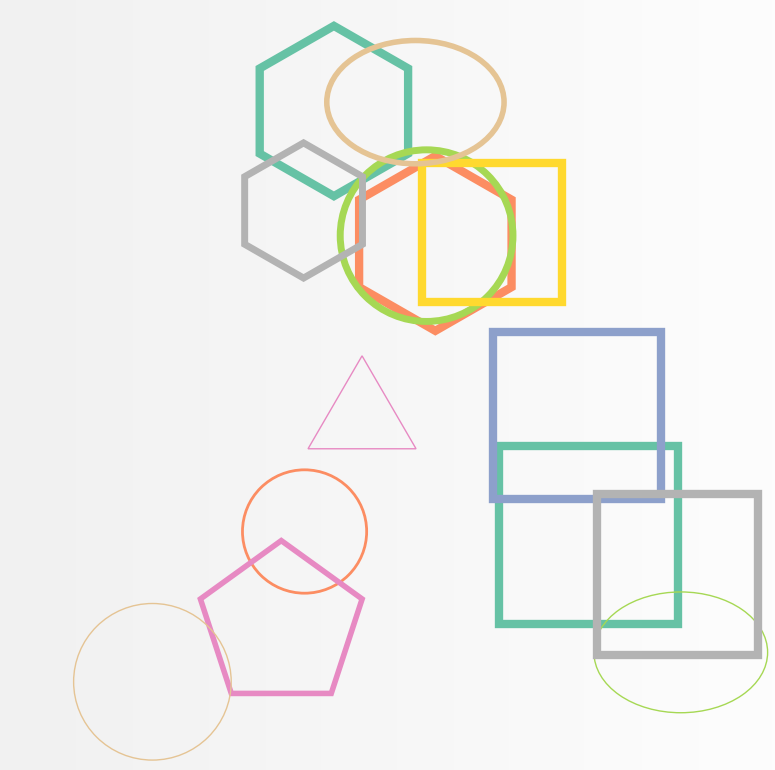[{"shape": "hexagon", "thickness": 3, "radius": 0.55, "center": [0.431, 0.856]}, {"shape": "square", "thickness": 3, "radius": 0.58, "center": [0.759, 0.305]}, {"shape": "hexagon", "thickness": 3, "radius": 0.57, "center": [0.562, 0.684]}, {"shape": "circle", "thickness": 1, "radius": 0.4, "center": [0.393, 0.31]}, {"shape": "square", "thickness": 3, "radius": 0.54, "center": [0.744, 0.46]}, {"shape": "pentagon", "thickness": 2, "radius": 0.55, "center": [0.363, 0.188]}, {"shape": "triangle", "thickness": 0.5, "radius": 0.4, "center": [0.467, 0.457]}, {"shape": "oval", "thickness": 0.5, "radius": 0.56, "center": [0.878, 0.153]}, {"shape": "circle", "thickness": 2.5, "radius": 0.56, "center": [0.55, 0.694]}, {"shape": "square", "thickness": 3, "radius": 0.45, "center": [0.635, 0.698]}, {"shape": "circle", "thickness": 0.5, "radius": 0.51, "center": [0.197, 0.115]}, {"shape": "oval", "thickness": 2, "radius": 0.57, "center": [0.536, 0.867]}, {"shape": "square", "thickness": 3, "radius": 0.52, "center": [0.874, 0.253]}, {"shape": "hexagon", "thickness": 2.5, "radius": 0.44, "center": [0.392, 0.727]}]